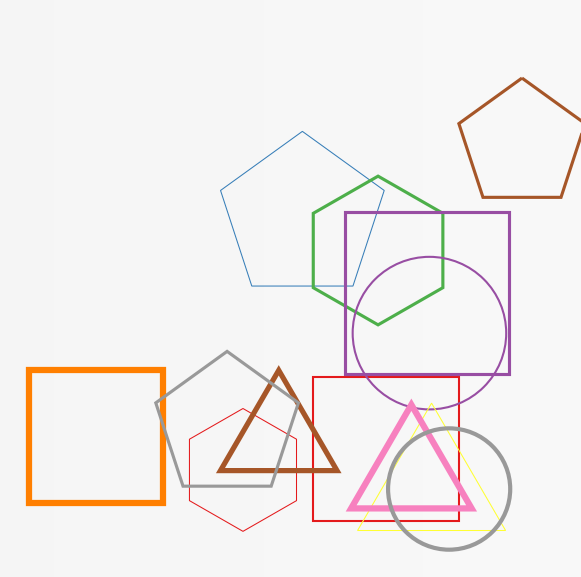[{"shape": "square", "thickness": 1, "radius": 0.63, "center": [0.665, 0.222]}, {"shape": "hexagon", "thickness": 0.5, "radius": 0.53, "center": [0.418, 0.185]}, {"shape": "pentagon", "thickness": 0.5, "radius": 0.74, "center": [0.52, 0.624]}, {"shape": "hexagon", "thickness": 1.5, "radius": 0.64, "center": [0.65, 0.565]}, {"shape": "circle", "thickness": 1, "radius": 0.66, "center": [0.739, 0.422]}, {"shape": "square", "thickness": 1.5, "radius": 0.7, "center": [0.735, 0.491]}, {"shape": "square", "thickness": 3, "radius": 0.58, "center": [0.165, 0.244]}, {"shape": "triangle", "thickness": 0.5, "radius": 0.74, "center": [0.742, 0.154]}, {"shape": "pentagon", "thickness": 1.5, "radius": 0.57, "center": [0.898, 0.75]}, {"shape": "triangle", "thickness": 2.5, "radius": 0.58, "center": [0.48, 0.242]}, {"shape": "triangle", "thickness": 3, "radius": 0.6, "center": [0.708, 0.179]}, {"shape": "pentagon", "thickness": 1.5, "radius": 0.65, "center": [0.391, 0.262]}, {"shape": "circle", "thickness": 2, "radius": 0.53, "center": [0.773, 0.152]}]